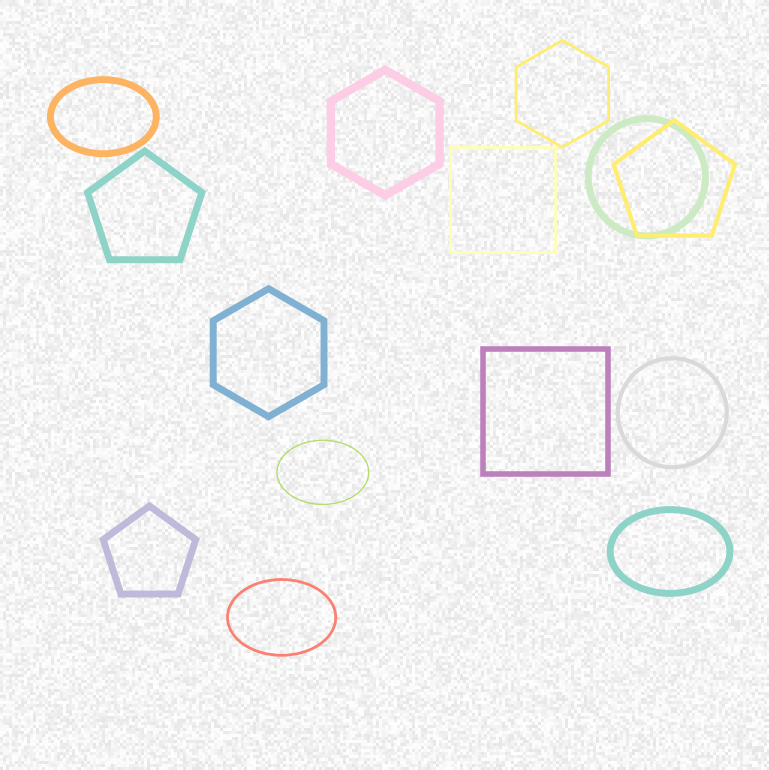[{"shape": "pentagon", "thickness": 2.5, "radius": 0.39, "center": [0.188, 0.726]}, {"shape": "oval", "thickness": 2.5, "radius": 0.39, "center": [0.87, 0.284]}, {"shape": "square", "thickness": 1, "radius": 0.34, "center": [0.653, 0.741]}, {"shape": "pentagon", "thickness": 2.5, "radius": 0.32, "center": [0.194, 0.28]}, {"shape": "oval", "thickness": 1, "radius": 0.35, "center": [0.366, 0.198]}, {"shape": "hexagon", "thickness": 2.5, "radius": 0.42, "center": [0.349, 0.542]}, {"shape": "oval", "thickness": 2.5, "radius": 0.34, "center": [0.134, 0.848]}, {"shape": "oval", "thickness": 0.5, "radius": 0.3, "center": [0.419, 0.387]}, {"shape": "hexagon", "thickness": 3, "radius": 0.41, "center": [0.5, 0.828]}, {"shape": "circle", "thickness": 1.5, "radius": 0.35, "center": [0.873, 0.464]}, {"shape": "square", "thickness": 2, "radius": 0.41, "center": [0.708, 0.466]}, {"shape": "circle", "thickness": 2.5, "radius": 0.38, "center": [0.84, 0.77]}, {"shape": "pentagon", "thickness": 1.5, "radius": 0.41, "center": [0.876, 0.761]}, {"shape": "hexagon", "thickness": 1, "radius": 0.35, "center": [0.73, 0.878]}]